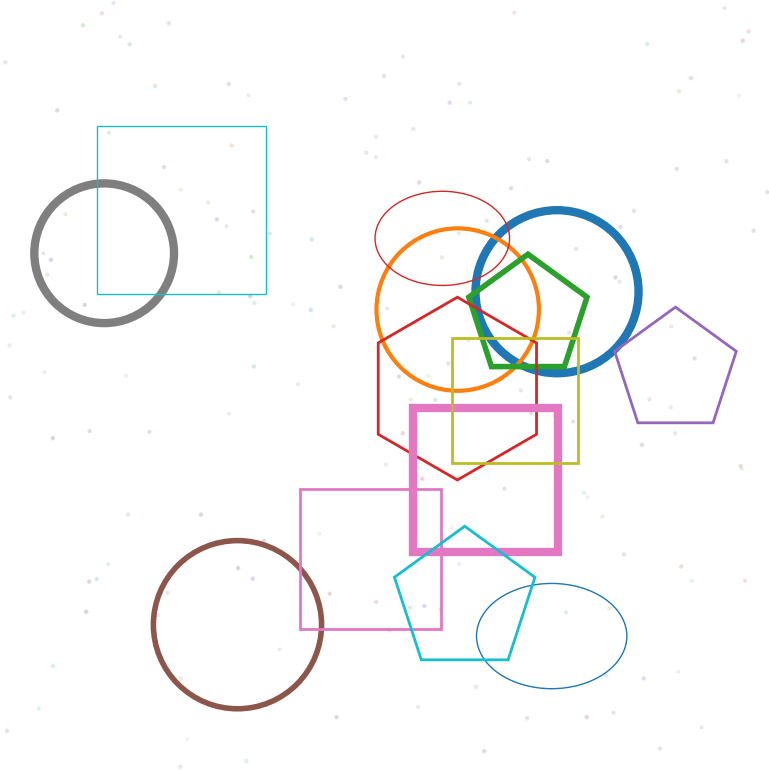[{"shape": "oval", "thickness": 0.5, "radius": 0.49, "center": [0.716, 0.174]}, {"shape": "circle", "thickness": 3, "radius": 0.53, "center": [0.723, 0.621]}, {"shape": "circle", "thickness": 1.5, "radius": 0.53, "center": [0.594, 0.598]}, {"shape": "pentagon", "thickness": 2, "radius": 0.4, "center": [0.686, 0.589]}, {"shape": "hexagon", "thickness": 1, "radius": 0.59, "center": [0.594, 0.495]}, {"shape": "oval", "thickness": 0.5, "radius": 0.44, "center": [0.574, 0.69]}, {"shape": "pentagon", "thickness": 1, "radius": 0.42, "center": [0.877, 0.518]}, {"shape": "circle", "thickness": 2, "radius": 0.55, "center": [0.308, 0.189]}, {"shape": "square", "thickness": 3, "radius": 0.47, "center": [0.63, 0.376]}, {"shape": "square", "thickness": 1, "radius": 0.46, "center": [0.481, 0.274]}, {"shape": "circle", "thickness": 3, "radius": 0.45, "center": [0.135, 0.671]}, {"shape": "square", "thickness": 1, "radius": 0.41, "center": [0.669, 0.48]}, {"shape": "square", "thickness": 0.5, "radius": 0.55, "center": [0.236, 0.727]}, {"shape": "pentagon", "thickness": 1, "radius": 0.48, "center": [0.604, 0.221]}]